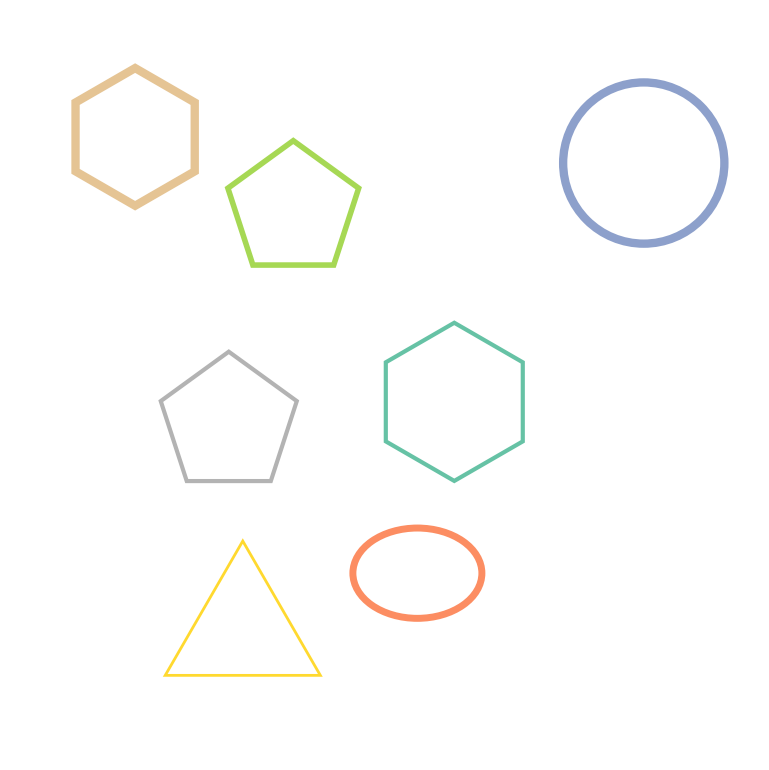[{"shape": "hexagon", "thickness": 1.5, "radius": 0.51, "center": [0.59, 0.478]}, {"shape": "oval", "thickness": 2.5, "radius": 0.42, "center": [0.542, 0.256]}, {"shape": "circle", "thickness": 3, "radius": 0.52, "center": [0.836, 0.788]}, {"shape": "pentagon", "thickness": 2, "radius": 0.45, "center": [0.381, 0.728]}, {"shape": "triangle", "thickness": 1, "radius": 0.58, "center": [0.315, 0.181]}, {"shape": "hexagon", "thickness": 3, "radius": 0.45, "center": [0.176, 0.822]}, {"shape": "pentagon", "thickness": 1.5, "radius": 0.46, "center": [0.297, 0.45]}]